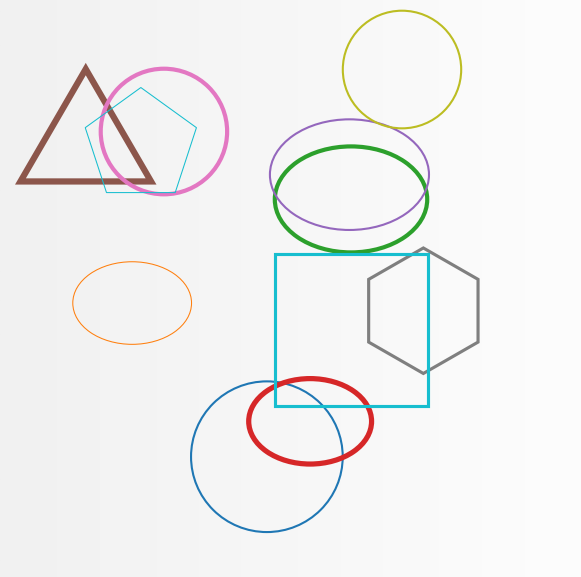[{"shape": "circle", "thickness": 1, "radius": 0.65, "center": [0.459, 0.208]}, {"shape": "oval", "thickness": 0.5, "radius": 0.51, "center": [0.227, 0.474]}, {"shape": "oval", "thickness": 2, "radius": 0.66, "center": [0.604, 0.654]}, {"shape": "oval", "thickness": 2.5, "radius": 0.53, "center": [0.534, 0.27]}, {"shape": "oval", "thickness": 1, "radius": 0.68, "center": [0.601, 0.697]}, {"shape": "triangle", "thickness": 3, "radius": 0.65, "center": [0.148, 0.75]}, {"shape": "circle", "thickness": 2, "radius": 0.54, "center": [0.282, 0.771]}, {"shape": "hexagon", "thickness": 1.5, "radius": 0.54, "center": [0.728, 0.461]}, {"shape": "circle", "thickness": 1, "radius": 0.51, "center": [0.692, 0.879]}, {"shape": "square", "thickness": 1.5, "radius": 0.66, "center": [0.605, 0.427]}, {"shape": "pentagon", "thickness": 0.5, "radius": 0.5, "center": [0.242, 0.747]}]